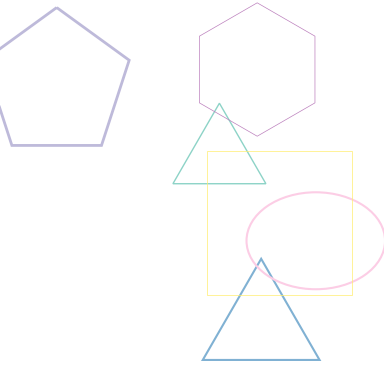[{"shape": "triangle", "thickness": 1, "radius": 0.7, "center": [0.57, 0.592]}, {"shape": "pentagon", "thickness": 2, "radius": 0.99, "center": [0.147, 0.782]}, {"shape": "triangle", "thickness": 1.5, "radius": 0.88, "center": [0.678, 0.153]}, {"shape": "oval", "thickness": 1.5, "radius": 0.9, "center": [0.82, 0.375]}, {"shape": "hexagon", "thickness": 0.5, "radius": 0.87, "center": [0.668, 0.819]}, {"shape": "square", "thickness": 0.5, "radius": 0.94, "center": [0.727, 0.421]}]